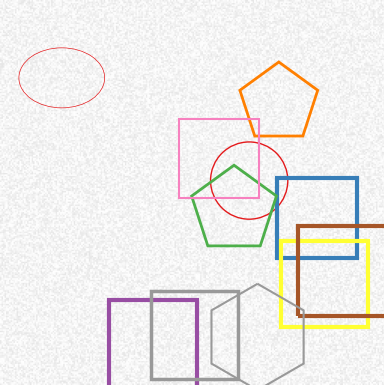[{"shape": "oval", "thickness": 0.5, "radius": 0.56, "center": [0.16, 0.798]}, {"shape": "circle", "thickness": 1, "radius": 0.5, "center": [0.647, 0.531]}, {"shape": "square", "thickness": 3, "radius": 0.52, "center": [0.823, 0.434]}, {"shape": "pentagon", "thickness": 2, "radius": 0.58, "center": [0.608, 0.455]}, {"shape": "square", "thickness": 3, "radius": 0.57, "center": [0.398, 0.108]}, {"shape": "pentagon", "thickness": 2, "radius": 0.53, "center": [0.724, 0.733]}, {"shape": "square", "thickness": 3, "radius": 0.56, "center": [0.843, 0.261]}, {"shape": "square", "thickness": 3, "radius": 0.58, "center": [0.89, 0.297]}, {"shape": "square", "thickness": 1.5, "radius": 0.52, "center": [0.569, 0.589]}, {"shape": "hexagon", "thickness": 1.5, "radius": 0.69, "center": [0.669, 0.125]}, {"shape": "square", "thickness": 2.5, "radius": 0.57, "center": [0.505, 0.129]}]